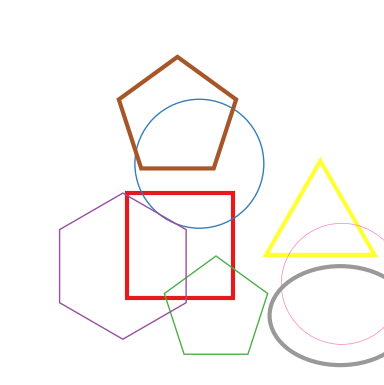[{"shape": "square", "thickness": 3, "radius": 0.69, "center": [0.468, 0.363]}, {"shape": "circle", "thickness": 1, "radius": 0.84, "center": [0.518, 0.575]}, {"shape": "pentagon", "thickness": 1, "radius": 0.71, "center": [0.561, 0.194]}, {"shape": "hexagon", "thickness": 1, "radius": 0.95, "center": [0.319, 0.309]}, {"shape": "triangle", "thickness": 3, "radius": 0.81, "center": [0.832, 0.419]}, {"shape": "pentagon", "thickness": 3, "radius": 0.8, "center": [0.461, 0.692]}, {"shape": "circle", "thickness": 0.5, "radius": 0.79, "center": [0.888, 0.263]}, {"shape": "oval", "thickness": 3, "radius": 0.92, "center": [0.884, 0.18]}]